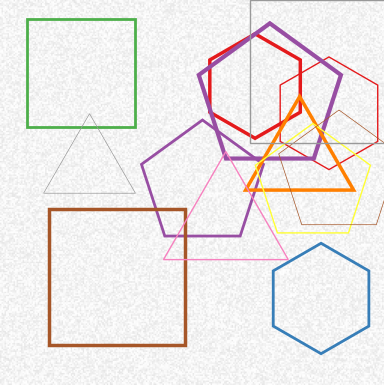[{"shape": "hexagon", "thickness": 1, "radius": 0.73, "center": [0.854, 0.706]}, {"shape": "hexagon", "thickness": 2.5, "radius": 0.68, "center": [0.662, 0.776]}, {"shape": "hexagon", "thickness": 2, "radius": 0.72, "center": [0.834, 0.225]}, {"shape": "square", "thickness": 2, "radius": 0.7, "center": [0.211, 0.809]}, {"shape": "pentagon", "thickness": 3, "radius": 0.97, "center": [0.701, 0.745]}, {"shape": "pentagon", "thickness": 2, "radius": 0.83, "center": [0.526, 0.522]}, {"shape": "triangle", "thickness": 2.5, "radius": 0.81, "center": [0.778, 0.587]}, {"shape": "pentagon", "thickness": 1, "radius": 0.79, "center": [0.813, 0.522]}, {"shape": "square", "thickness": 2.5, "radius": 0.88, "center": [0.304, 0.28]}, {"shape": "pentagon", "thickness": 0.5, "radius": 0.82, "center": [0.881, 0.55]}, {"shape": "triangle", "thickness": 1, "radius": 0.94, "center": [0.587, 0.419]}, {"shape": "triangle", "thickness": 0.5, "radius": 0.69, "center": [0.233, 0.567]}, {"shape": "square", "thickness": 1, "radius": 0.93, "center": [0.835, 0.814]}]